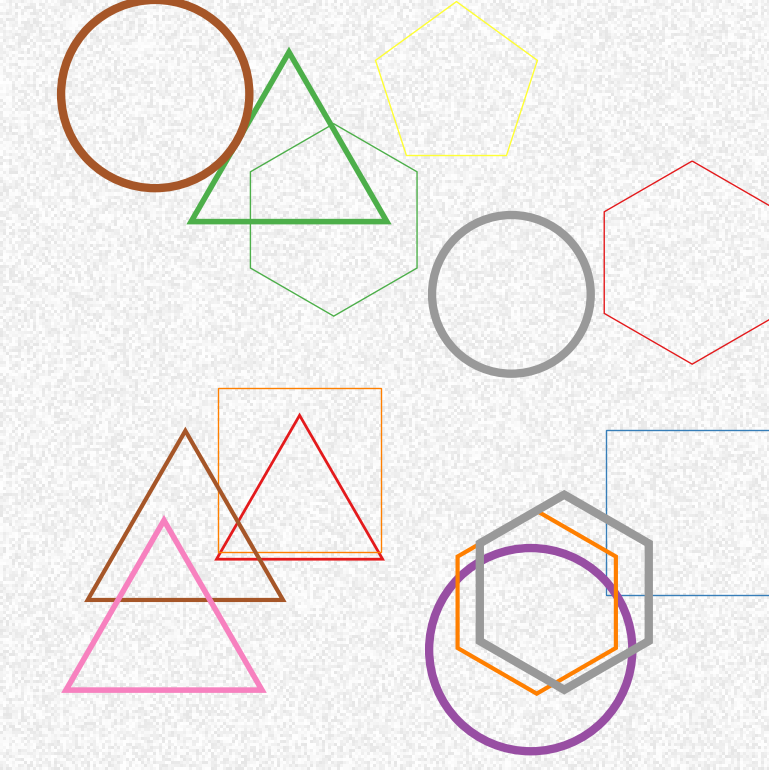[{"shape": "hexagon", "thickness": 0.5, "radius": 0.66, "center": [0.899, 0.659]}, {"shape": "triangle", "thickness": 1, "radius": 0.62, "center": [0.389, 0.336]}, {"shape": "square", "thickness": 0.5, "radius": 0.53, "center": [0.894, 0.334]}, {"shape": "triangle", "thickness": 2, "radius": 0.73, "center": [0.375, 0.786]}, {"shape": "hexagon", "thickness": 0.5, "radius": 0.62, "center": [0.433, 0.714]}, {"shape": "circle", "thickness": 3, "radius": 0.66, "center": [0.689, 0.156]}, {"shape": "hexagon", "thickness": 1.5, "radius": 0.59, "center": [0.697, 0.218]}, {"shape": "square", "thickness": 0.5, "radius": 0.53, "center": [0.389, 0.39]}, {"shape": "pentagon", "thickness": 0.5, "radius": 0.55, "center": [0.593, 0.887]}, {"shape": "triangle", "thickness": 1.5, "radius": 0.73, "center": [0.241, 0.294]}, {"shape": "circle", "thickness": 3, "radius": 0.61, "center": [0.202, 0.878]}, {"shape": "triangle", "thickness": 2, "radius": 0.73, "center": [0.213, 0.177]}, {"shape": "hexagon", "thickness": 3, "radius": 0.63, "center": [0.733, 0.231]}, {"shape": "circle", "thickness": 3, "radius": 0.52, "center": [0.664, 0.618]}]